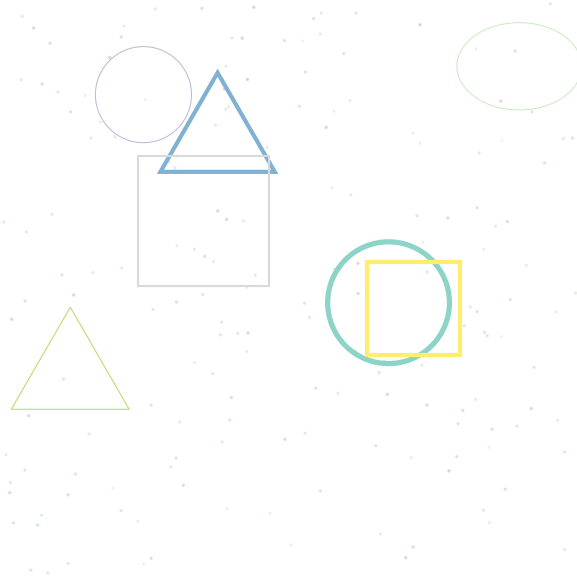[{"shape": "circle", "thickness": 2.5, "radius": 0.53, "center": [0.673, 0.475]}, {"shape": "circle", "thickness": 0.5, "radius": 0.42, "center": [0.248, 0.835]}, {"shape": "triangle", "thickness": 2, "radius": 0.57, "center": [0.377, 0.759]}, {"shape": "triangle", "thickness": 0.5, "radius": 0.59, "center": [0.122, 0.349]}, {"shape": "square", "thickness": 1, "radius": 0.56, "center": [0.352, 0.617]}, {"shape": "oval", "thickness": 0.5, "radius": 0.54, "center": [0.899, 0.884]}, {"shape": "square", "thickness": 2, "radius": 0.4, "center": [0.716, 0.466]}]